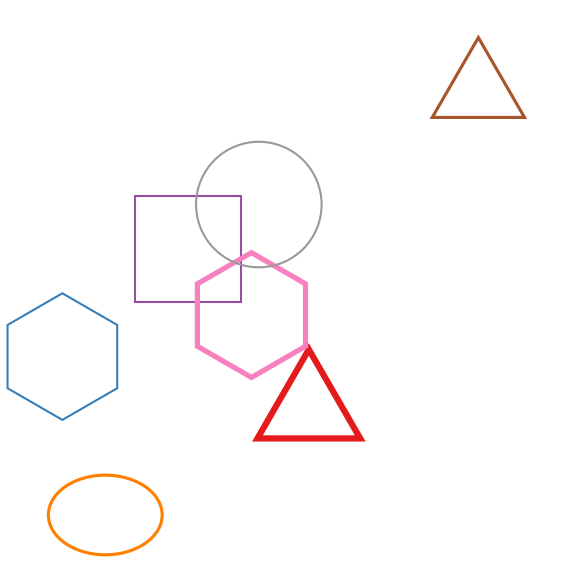[{"shape": "triangle", "thickness": 3, "radius": 0.51, "center": [0.535, 0.291]}, {"shape": "hexagon", "thickness": 1, "radius": 0.55, "center": [0.108, 0.382]}, {"shape": "square", "thickness": 1, "radius": 0.46, "center": [0.326, 0.568]}, {"shape": "oval", "thickness": 1.5, "radius": 0.49, "center": [0.182, 0.107]}, {"shape": "triangle", "thickness": 1.5, "radius": 0.46, "center": [0.828, 0.842]}, {"shape": "hexagon", "thickness": 2.5, "radius": 0.54, "center": [0.435, 0.454]}, {"shape": "circle", "thickness": 1, "radius": 0.54, "center": [0.448, 0.645]}]